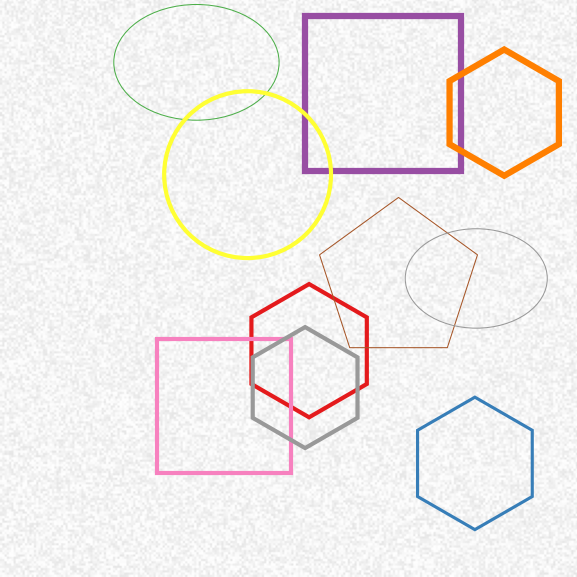[{"shape": "hexagon", "thickness": 2, "radius": 0.58, "center": [0.535, 0.392]}, {"shape": "hexagon", "thickness": 1.5, "radius": 0.57, "center": [0.822, 0.197]}, {"shape": "oval", "thickness": 0.5, "radius": 0.72, "center": [0.34, 0.891]}, {"shape": "square", "thickness": 3, "radius": 0.67, "center": [0.663, 0.837]}, {"shape": "hexagon", "thickness": 3, "radius": 0.55, "center": [0.873, 0.804]}, {"shape": "circle", "thickness": 2, "radius": 0.72, "center": [0.429, 0.697]}, {"shape": "pentagon", "thickness": 0.5, "radius": 0.72, "center": [0.69, 0.513]}, {"shape": "square", "thickness": 2, "radius": 0.58, "center": [0.388, 0.296]}, {"shape": "hexagon", "thickness": 2, "radius": 0.52, "center": [0.528, 0.328]}, {"shape": "oval", "thickness": 0.5, "radius": 0.61, "center": [0.825, 0.517]}]